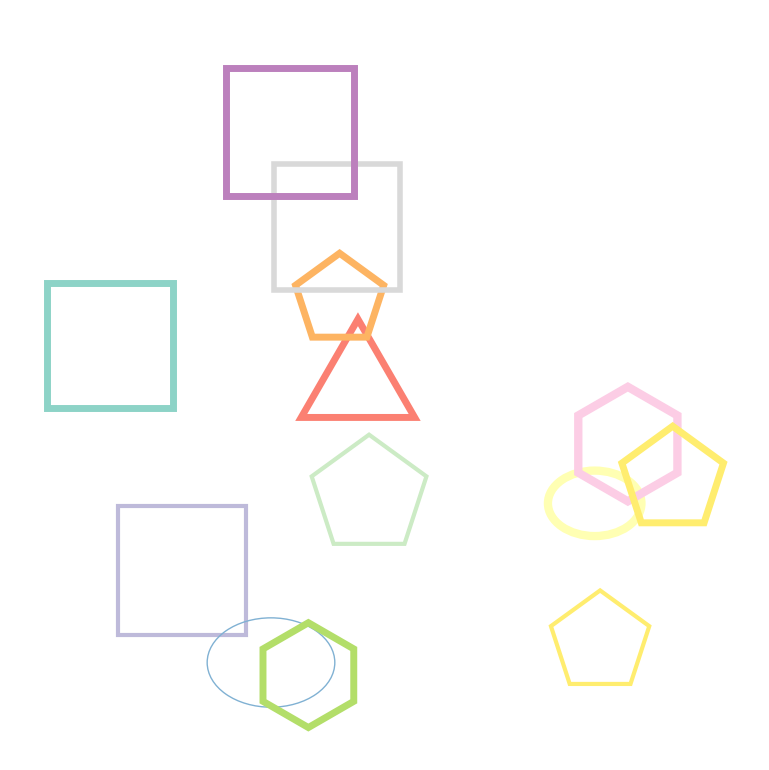[{"shape": "square", "thickness": 2.5, "radius": 0.41, "center": [0.143, 0.552]}, {"shape": "oval", "thickness": 3, "radius": 0.3, "center": [0.772, 0.346]}, {"shape": "square", "thickness": 1.5, "radius": 0.42, "center": [0.236, 0.259]}, {"shape": "triangle", "thickness": 2.5, "radius": 0.43, "center": [0.465, 0.5]}, {"shape": "oval", "thickness": 0.5, "radius": 0.41, "center": [0.352, 0.14]}, {"shape": "pentagon", "thickness": 2.5, "radius": 0.3, "center": [0.441, 0.611]}, {"shape": "hexagon", "thickness": 2.5, "radius": 0.34, "center": [0.4, 0.123]}, {"shape": "hexagon", "thickness": 3, "radius": 0.37, "center": [0.815, 0.423]}, {"shape": "square", "thickness": 2, "radius": 0.41, "center": [0.437, 0.705]}, {"shape": "square", "thickness": 2.5, "radius": 0.42, "center": [0.377, 0.829]}, {"shape": "pentagon", "thickness": 1.5, "radius": 0.39, "center": [0.479, 0.357]}, {"shape": "pentagon", "thickness": 1.5, "radius": 0.34, "center": [0.779, 0.166]}, {"shape": "pentagon", "thickness": 2.5, "radius": 0.35, "center": [0.874, 0.377]}]